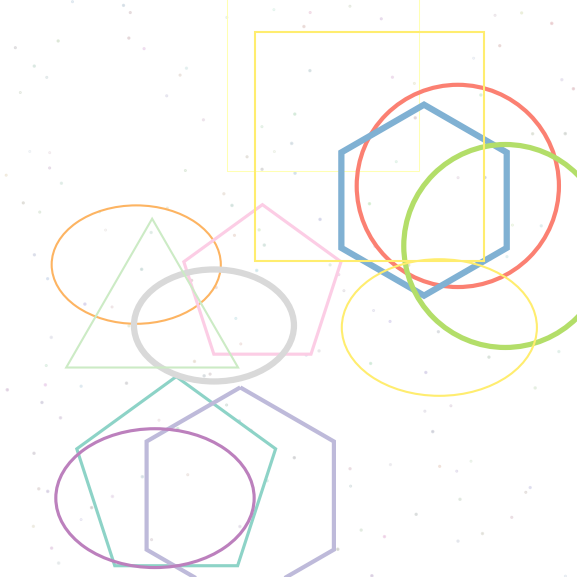[{"shape": "pentagon", "thickness": 1.5, "radius": 0.91, "center": [0.305, 0.166]}, {"shape": "square", "thickness": 0.5, "radius": 0.83, "center": [0.56, 0.869]}, {"shape": "hexagon", "thickness": 2, "radius": 0.94, "center": [0.416, 0.141]}, {"shape": "circle", "thickness": 2, "radius": 0.88, "center": [0.793, 0.677]}, {"shape": "hexagon", "thickness": 3, "radius": 0.83, "center": [0.734, 0.653]}, {"shape": "oval", "thickness": 1, "radius": 0.73, "center": [0.236, 0.541]}, {"shape": "circle", "thickness": 2.5, "radius": 0.88, "center": [0.875, 0.573]}, {"shape": "pentagon", "thickness": 1.5, "radius": 0.72, "center": [0.454, 0.502]}, {"shape": "oval", "thickness": 3, "radius": 0.69, "center": [0.37, 0.436]}, {"shape": "oval", "thickness": 1.5, "radius": 0.86, "center": [0.268, 0.137]}, {"shape": "triangle", "thickness": 1, "radius": 0.86, "center": [0.263, 0.449]}, {"shape": "oval", "thickness": 1, "radius": 0.84, "center": [0.761, 0.432]}, {"shape": "square", "thickness": 1, "radius": 0.99, "center": [0.639, 0.746]}]